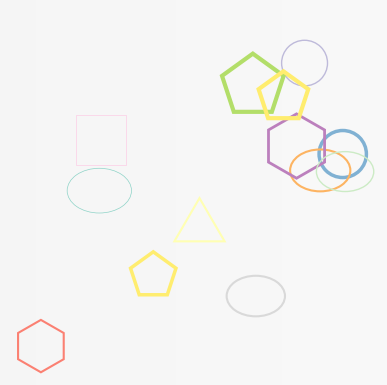[{"shape": "oval", "thickness": 0.5, "radius": 0.41, "center": [0.256, 0.505]}, {"shape": "triangle", "thickness": 1.5, "radius": 0.37, "center": [0.515, 0.411]}, {"shape": "circle", "thickness": 1, "radius": 0.3, "center": [0.786, 0.836]}, {"shape": "hexagon", "thickness": 1.5, "radius": 0.34, "center": [0.106, 0.101]}, {"shape": "circle", "thickness": 2.5, "radius": 0.31, "center": [0.884, 0.6]}, {"shape": "oval", "thickness": 1.5, "radius": 0.39, "center": [0.826, 0.557]}, {"shape": "pentagon", "thickness": 3, "radius": 0.42, "center": [0.652, 0.777]}, {"shape": "square", "thickness": 0.5, "radius": 0.32, "center": [0.26, 0.637]}, {"shape": "oval", "thickness": 1.5, "radius": 0.38, "center": [0.66, 0.231]}, {"shape": "hexagon", "thickness": 2, "radius": 0.42, "center": [0.765, 0.621]}, {"shape": "oval", "thickness": 1, "radius": 0.37, "center": [0.891, 0.554]}, {"shape": "pentagon", "thickness": 3, "radius": 0.34, "center": [0.731, 0.747]}, {"shape": "pentagon", "thickness": 2.5, "radius": 0.31, "center": [0.396, 0.284]}]